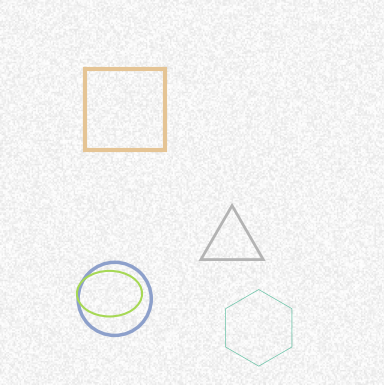[{"shape": "hexagon", "thickness": 0.5, "radius": 0.5, "center": [0.672, 0.148]}, {"shape": "circle", "thickness": 2.5, "radius": 0.47, "center": [0.298, 0.224]}, {"shape": "oval", "thickness": 1.5, "radius": 0.42, "center": [0.284, 0.237]}, {"shape": "square", "thickness": 3, "radius": 0.52, "center": [0.324, 0.716]}, {"shape": "triangle", "thickness": 2, "radius": 0.47, "center": [0.603, 0.373]}]